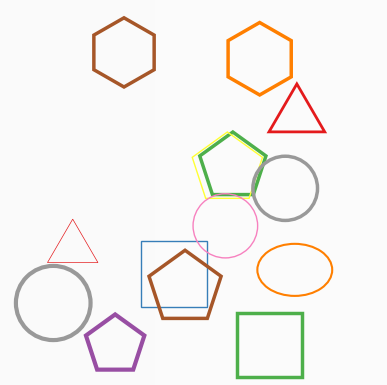[{"shape": "triangle", "thickness": 0.5, "radius": 0.38, "center": [0.188, 0.356]}, {"shape": "triangle", "thickness": 2, "radius": 0.42, "center": [0.766, 0.699]}, {"shape": "square", "thickness": 1, "radius": 0.43, "center": [0.449, 0.288]}, {"shape": "pentagon", "thickness": 2.5, "radius": 0.45, "center": [0.601, 0.567]}, {"shape": "square", "thickness": 2.5, "radius": 0.42, "center": [0.695, 0.103]}, {"shape": "pentagon", "thickness": 3, "radius": 0.4, "center": [0.297, 0.104]}, {"shape": "oval", "thickness": 1.5, "radius": 0.48, "center": [0.761, 0.299]}, {"shape": "hexagon", "thickness": 2.5, "radius": 0.47, "center": [0.67, 0.847]}, {"shape": "pentagon", "thickness": 1, "radius": 0.48, "center": [0.587, 0.562]}, {"shape": "pentagon", "thickness": 2.5, "radius": 0.49, "center": [0.478, 0.252]}, {"shape": "hexagon", "thickness": 2.5, "radius": 0.45, "center": [0.32, 0.864]}, {"shape": "circle", "thickness": 1, "radius": 0.42, "center": [0.582, 0.413]}, {"shape": "circle", "thickness": 2.5, "radius": 0.42, "center": [0.736, 0.511]}, {"shape": "circle", "thickness": 3, "radius": 0.48, "center": [0.137, 0.213]}]